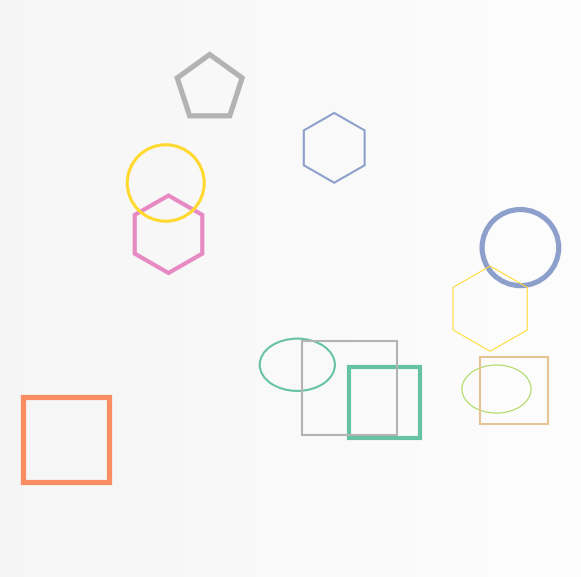[{"shape": "square", "thickness": 2, "radius": 0.31, "center": [0.662, 0.303]}, {"shape": "oval", "thickness": 1, "radius": 0.32, "center": [0.511, 0.367]}, {"shape": "square", "thickness": 2.5, "radius": 0.37, "center": [0.114, 0.238]}, {"shape": "circle", "thickness": 2.5, "radius": 0.33, "center": [0.895, 0.57]}, {"shape": "hexagon", "thickness": 1, "radius": 0.3, "center": [0.575, 0.743]}, {"shape": "hexagon", "thickness": 2, "radius": 0.34, "center": [0.29, 0.593]}, {"shape": "oval", "thickness": 0.5, "radius": 0.3, "center": [0.854, 0.325]}, {"shape": "circle", "thickness": 1.5, "radius": 0.33, "center": [0.285, 0.682]}, {"shape": "hexagon", "thickness": 0.5, "radius": 0.37, "center": [0.843, 0.465]}, {"shape": "square", "thickness": 1, "radius": 0.29, "center": [0.885, 0.323]}, {"shape": "square", "thickness": 1, "radius": 0.41, "center": [0.601, 0.327]}, {"shape": "pentagon", "thickness": 2.5, "radius": 0.29, "center": [0.361, 0.846]}]